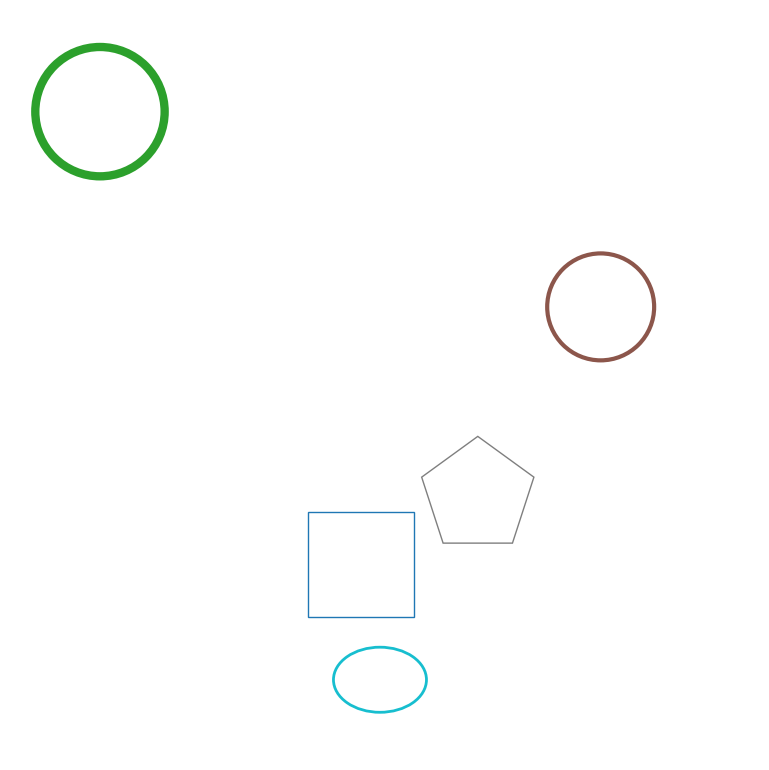[{"shape": "square", "thickness": 0.5, "radius": 0.34, "center": [0.469, 0.267]}, {"shape": "circle", "thickness": 3, "radius": 0.42, "center": [0.13, 0.855]}, {"shape": "circle", "thickness": 1.5, "radius": 0.35, "center": [0.78, 0.601]}, {"shape": "pentagon", "thickness": 0.5, "radius": 0.38, "center": [0.62, 0.357]}, {"shape": "oval", "thickness": 1, "radius": 0.3, "center": [0.493, 0.117]}]